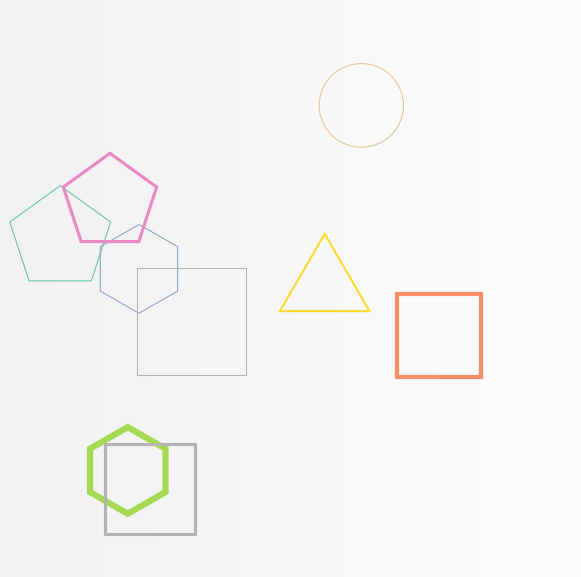[{"shape": "pentagon", "thickness": 0.5, "radius": 0.46, "center": [0.104, 0.587]}, {"shape": "square", "thickness": 2, "radius": 0.36, "center": [0.755, 0.418]}, {"shape": "hexagon", "thickness": 0.5, "radius": 0.38, "center": [0.239, 0.534]}, {"shape": "pentagon", "thickness": 1.5, "radius": 0.42, "center": [0.189, 0.649]}, {"shape": "hexagon", "thickness": 3, "radius": 0.37, "center": [0.22, 0.185]}, {"shape": "triangle", "thickness": 1, "radius": 0.45, "center": [0.559, 0.505]}, {"shape": "circle", "thickness": 0.5, "radius": 0.36, "center": [0.622, 0.817]}, {"shape": "square", "thickness": 1.5, "radius": 0.39, "center": [0.258, 0.153]}, {"shape": "square", "thickness": 0.5, "radius": 0.47, "center": [0.33, 0.443]}]